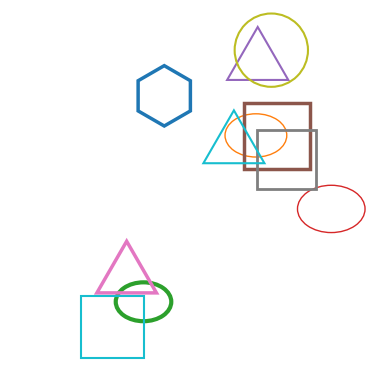[{"shape": "hexagon", "thickness": 2.5, "radius": 0.39, "center": [0.427, 0.751]}, {"shape": "oval", "thickness": 1, "radius": 0.4, "center": [0.665, 0.648]}, {"shape": "oval", "thickness": 3, "radius": 0.36, "center": [0.373, 0.216]}, {"shape": "oval", "thickness": 1, "radius": 0.44, "center": [0.86, 0.457]}, {"shape": "triangle", "thickness": 1.5, "radius": 0.46, "center": [0.669, 0.838]}, {"shape": "square", "thickness": 2.5, "radius": 0.43, "center": [0.72, 0.647]}, {"shape": "triangle", "thickness": 2.5, "radius": 0.45, "center": [0.329, 0.284]}, {"shape": "square", "thickness": 2, "radius": 0.39, "center": [0.744, 0.586]}, {"shape": "circle", "thickness": 1.5, "radius": 0.48, "center": [0.705, 0.87]}, {"shape": "triangle", "thickness": 1.5, "radius": 0.46, "center": [0.608, 0.622]}, {"shape": "square", "thickness": 1.5, "radius": 0.4, "center": [0.292, 0.151]}]